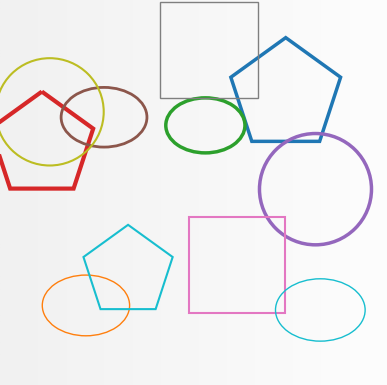[{"shape": "pentagon", "thickness": 2.5, "radius": 0.74, "center": [0.737, 0.753]}, {"shape": "oval", "thickness": 1, "radius": 0.56, "center": [0.222, 0.207]}, {"shape": "oval", "thickness": 2.5, "radius": 0.51, "center": [0.53, 0.674]}, {"shape": "pentagon", "thickness": 3, "radius": 0.7, "center": [0.108, 0.623]}, {"shape": "circle", "thickness": 2.5, "radius": 0.72, "center": [0.814, 0.509]}, {"shape": "oval", "thickness": 2, "radius": 0.55, "center": [0.268, 0.695]}, {"shape": "square", "thickness": 1.5, "radius": 0.62, "center": [0.612, 0.311]}, {"shape": "square", "thickness": 1, "radius": 0.63, "center": [0.539, 0.87]}, {"shape": "circle", "thickness": 1.5, "radius": 0.7, "center": [0.128, 0.71]}, {"shape": "oval", "thickness": 1, "radius": 0.58, "center": [0.827, 0.195]}, {"shape": "pentagon", "thickness": 1.5, "radius": 0.61, "center": [0.331, 0.295]}]